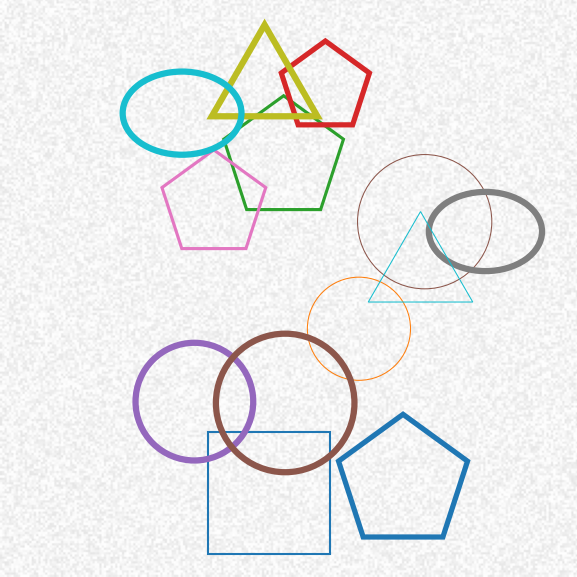[{"shape": "square", "thickness": 1, "radius": 0.53, "center": [0.465, 0.145]}, {"shape": "pentagon", "thickness": 2.5, "radius": 0.59, "center": [0.698, 0.164]}, {"shape": "circle", "thickness": 0.5, "radius": 0.45, "center": [0.622, 0.43]}, {"shape": "pentagon", "thickness": 1.5, "radius": 0.54, "center": [0.491, 0.724]}, {"shape": "pentagon", "thickness": 2.5, "radius": 0.4, "center": [0.563, 0.848]}, {"shape": "circle", "thickness": 3, "radius": 0.51, "center": [0.337, 0.304]}, {"shape": "circle", "thickness": 0.5, "radius": 0.58, "center": [0.735, 0.615]}, {"shape": "circle", "thickness": 3, "radius": 0.6, "center": [0.494, 0.301]}, {"shape": "pentagon", "thickness": 1.5, "radius": 0.47, "center": [0.37, 0.645]}, {"shape": "oval", "thickness": 3, "radius": 0.49, "center": [0.841, 0.598]}, {"shape": "triangle", "thickness": 3, "radius": 0.53, "center": [0.458, 0.851]}, {"shape": "triangle", "thickness": 0.5, "radius": 0.52, "center": [0.728, 0.528]}, {"shape": "oval", "thickness": 3, "radius": 0.51, "center": [0.315, 0.803]}]